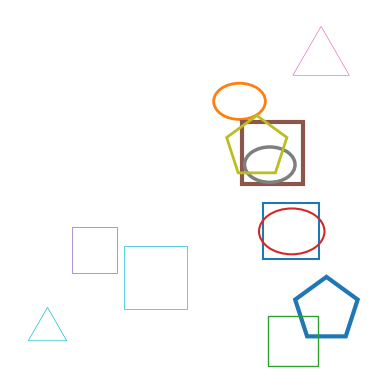[{"shape": "pentagon", "thickness": 3, "radius": 0.43, "center": [0.848, 0.195]}, {"shape": "square", "thickness": 1.5, "radius": 0.36, "center": [0.756, 0.399]}, {"shape": "oval", "thickness": 2, "radius": 0.34, "center": [0.622, 0.737]}, {"shape": "square", "thickness": 1, "radius": 0.33, "center": [0.761, 0.113]}, {"shape": "oval", "thickness": 1.5, "radius": 0.43, "center": [0.758, 0.399]}, {"shape": "square", "thickness": 0.5, "radius": 0.3, "center": [0.246, 0.351]}, {"shape": "square", "thickness": 3, "radius": 0.4, "center": [0.708, 0.603]}, {"shape": "triangle", "thickness": 0.5, "radius": 0.42, "center": [0.834, 0.847]}, {"shape": "oval", "thickness": 2.5, "radius": 0.33, "center": [0.701, 0.572]}, {"shape": "pentagon", "thickness": 2, "radius": 0.41, "center": [0.667, 0.618]}, {"shape": "triangle", "thickness": 0.5, "radius": 0.29, "center": [0.123, 0.144]}, {"shape": "square", "thickness": 0.5, "radius": 0.41, "center": [0.403, 0.279]}]